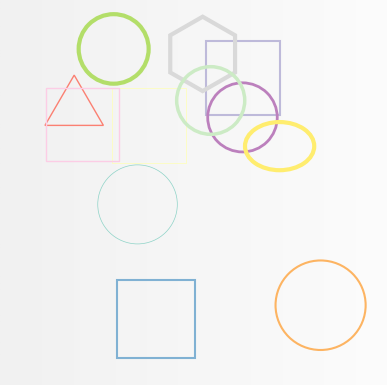[{"shape": "circle", "thickness": 0.5, "radius": 0.51, "center": [0.355, 0.469]}, {"shape": "square", "thickness": 0.5, "radius": 0.48, "center": [0.385, 0.674]}, {"shape": "square", "thickness": 1.5, "radius": 0.48, "center": [0.626, 0.797]}, {"shape": "triangle", "thickness": 1, "radius": 0.44, "center": [0.191, 0.718]}, {"shape": "square", "thickness": 1.5, "radius": 0.5, "center": [0.403, 0.171]}, {"shape": "circle", "thickness": 1.5, "radius": 0.58, "center": [0.827, 0.207]}, {"shape": "circle", "thickness": 3, "radius": 0.45, "center": [0.293, 0.873]}, {"shape": "square", "thickness": 1, "radius": 0.47, "center": [0.213, 0.677]}, {"shape": "hexagon", "thickness": 3, "radius": 0.48, "center": [0.523, 0.86]}, {"shape": "circle", "thickness": 2, "radius": 0.45, "center": [0.626, 0.695]}, {"shape": "circle", "thickness": 2.5, "radius": 0.44, "center": [0.544, 0.739]}, {"shape": "oval", "thickness": 3, "radius": 0.45, "center": [0.722, 0.62]}]